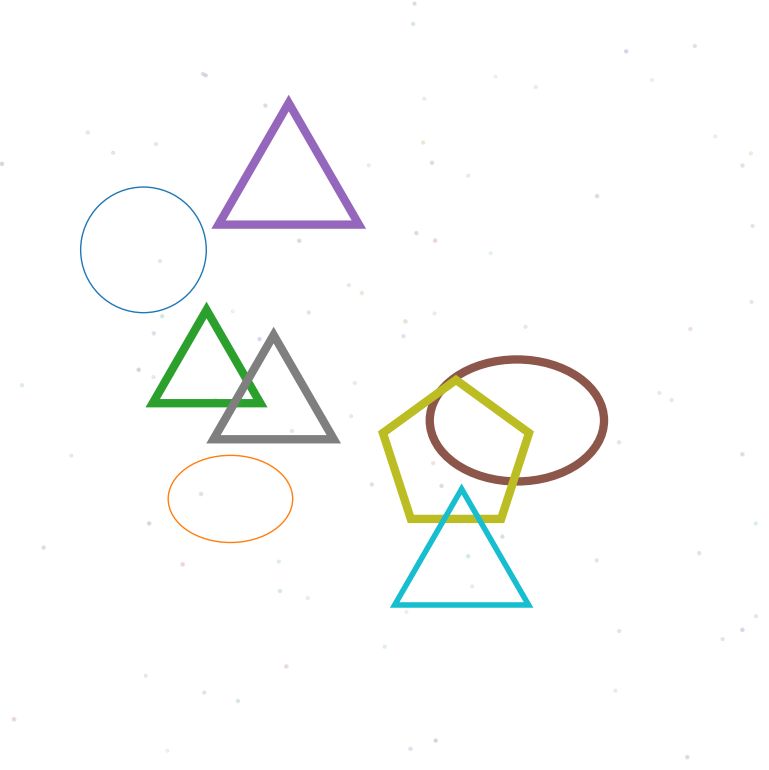[{"shape": "circle", "thickness": 0.5, "radius": 0.41, "center": [0.186, 0.675]}, {"shape": "oval", "thickness": 0.5, "radius": 0.4, "center": [0.299, 0.352]}, {"shape": "triangle", "thickness": 3, "radius": 0.4, "center": [0.268, 0.517]}, {"shape": "triangle", "thickness": 3, "radius": 0.53, "center": [0.375, 0.761]}, {"shape": "oval", "thickness": 3, "radius": 0.57, "center": [0.671, 0.454]}, {"shape": "triangle", "thickness": 3, "radius": 0.45, "center": [0.355, 0.475]}, {"shape": "pentagon", "thickness": 3, "radius": 0.5, "center": [0.592, 0.407]}, {"shape": "triangle", "thickness": 2, "radius": 0.5, "center": [0.6, 0.265]}]